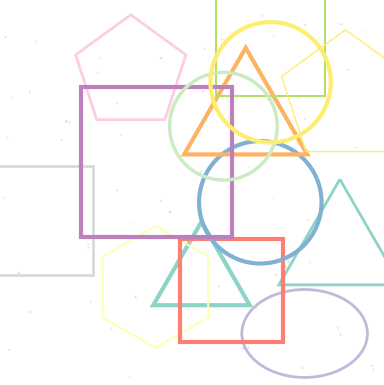[{"shape": "triangle", "thickness": 2, "radius": 0.91, "center": [0.883, 0.352]}, {"shape": "triangle", "thickness": 3, "radius": 0.72, "center": [0.523, 0.28]}, {"shape": "hexagon", "thickness": 1.5, "radius": 0.79, "center": [0.404, 0.254]}, {"shape": "oval", "thickness": 2, "radius": 0.82, "center": [0.791, 0.134]}, {"shape": "square", "thickness": 3, "radius": 0.67, "center": [0.6, 0.246]}, {"shape": "circle", "thickness": 3, "radius": 0.8, "center": [0.676, 0.475]}, {"shape": "triangle", "thickness": 3, "radius": 0.92, "center": [0.638, 0.691]}, {"shape": "square", "thickness": 1.5, "radius": 0.71, "center": [0.703, 0.892]}, {"shape": "pentagon", "thickness": 2, "radius": 0.75, "center": [0.34, 0.811]}, {"shape": "square", "thickness": 2, "radius": 0.71, "center": [0.101, 0.426]}, {"shape": "square", "thickness": 3, "radius": 0.98, "center": [0.407, 0.579]}, {"shape": "circle", "thickness": 2.5, "radius": 0.7, "center": [0.58, 0.672]}, {"shape": "pentagon", "thickness": 1, "radius": 0.87, "center": [0.897, 0.748]}, {"shape": "circle", "thickness": 3, "radius": 0.78, "center": [0.703, 0.786]}]